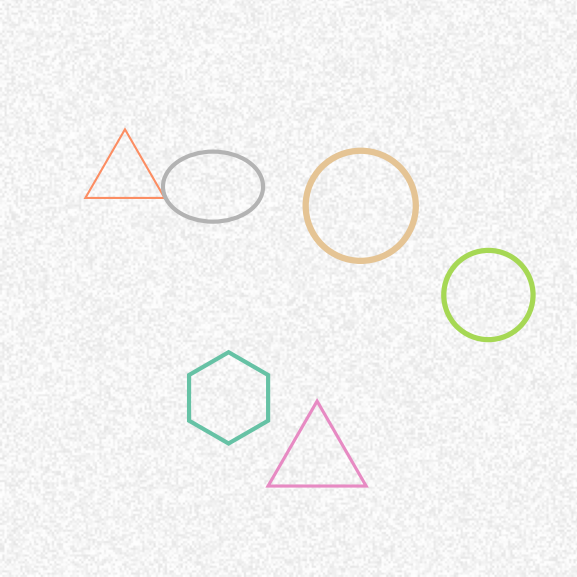[{"shape": "hexagon", "thickness": 2, "radius": 0.4, "center": [0.396, 0.31]}, {"shape": "triangle", "thickness": 1, "radius": 0.4, "center": [0.216, 0.696]}, {"shape": "triangle", "thickness": 1.5, "radius": 0.49, "center": [0.549, 0.207]}, {"shape": "circle", "thickness": 2.5, "radius": 0.39, "center": [0.846, 0.488]}, {"shape": "circle", "thickness": 3, "radius": 0.48, "center": [0.625, 0.643]}, {"shape": "oval", "thickness": 2, "radius": 0.43, "center": [0.369, 0.676]}]